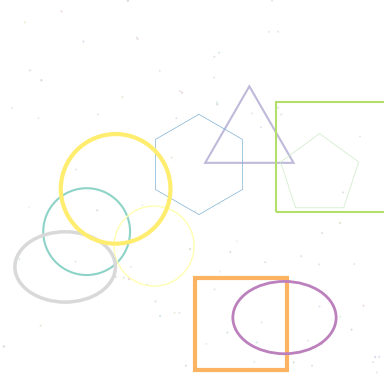[{"shape": "circle", "thickness": 1.5, "radius": 0.56, "center": [0.225, 0.398]}, {"shape": "circle", "thickness": 1, "radius": 0.52, "center": [0.4, 0.361]}, {"shape": "triangle", "thickness": 1.5, "radius": 0.66, "center": [0.648, 0.643]}, {"shape": "hexagon", "thickness": 0.5, "radius": 0.65, "center": [0.517, 0.573]}, {"shape": "square", "thickness": 3, "radius": 0.6, "center": [0.627, 0.159]}, {"shape": "square", "thickness": 1.5, "radius": 0.71, "center": [0.858, 0.593]}, {"shape": "oval", "thickness": 2.5, "radius": 0.65, "center": [0.169, 0.307]}, {"shape": "oval", "thickness": 2, "radius": 0.67, "center": [0.739, 0.175]}, {"shape": "pentagon", "thickness": 0.5, "radius": 0.53, "center": [0.83, 0.546]}, {"shape": "circle", "thickness": 3, "radius": 0.71, "center": [0.3, 0.509]}]